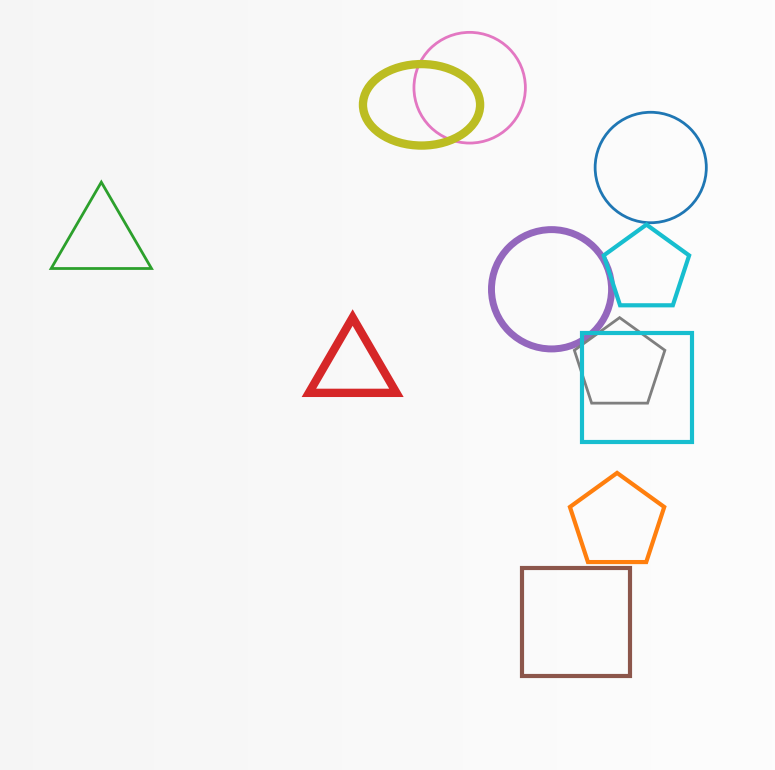[{"shape": "circle", "thickness": 1, "radius": 0.36, "center": [0.84, 0.782]}, {"shape": "pentagon", "thickness": 1.5, "radius": 0.32, "center": [0.796, 0.322]}, {"shape": "triangle", "thickness": 1, "radius": 0.37, "center": [0.131, 0.689]}, {"shape": "triangle", "thickness": 3, "radius": 0.33, "center": [0.455, 0.522]}, {"shape": "circle", "thickness": 2.5, "radius": 0.39, "center": [0.712, 0.624]}, {"shape": "square", "thickness": 1.5, "radius": 0.35, "center": [0.743, 0.192]}, {"shape": "circle", "thickness": 1, "radius": 0.36, "center": [0.606, 0.886]}, {"shape": "pentagon", "thickness": 1, "radius": 0.31, "center": [0.799, 0.526]}, {"shape": "oval", "thickness": 3, "radius": 0.38, "center": [0.544, 0.864]}, {"shape": "pentagon", "thickness": 1.5, "radius": 0.29, "center": [0.834, 0.65]}, {"shape": "square", "thickness": 1.5, "radius": 0.35, "center": [0.822, 0.497]}]